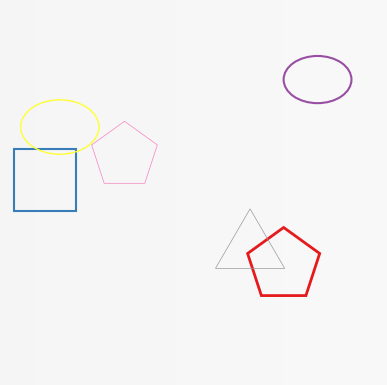[{"shape": "pentagon", "thickness": 2, "radius": 0.49, "center": [0.732, 0.311]}, {"shape": "square", "thickness": 1.5, "radius": 0.4, "center": [0.117, 0.533]}, {"shape": "oval", "thickness": 1.5, "radius": 0.44, "center": [0.819, 0.793]}, {"shape": "oval", "thickness": 1, "radius": 0.5, "center": [0.154, 0.67]}, {"shape": "pentagon", "thickness": 0.5, "radius": 0.45, "center": [0.321, 0.596]}, {"shape": "triangle", "thickness": 0.5, "radius": 0.52, "center": [0.645, 0.354]}]